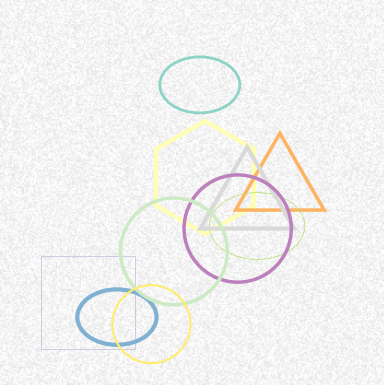[{"shape": "oval", "thickness": 2, "radius": 0.52, "center": [0.519, 0.78]}, {"shape": "hexagon", "thickness": 3, "radius": 0.73, "center": [0.532, 0.539]}, {"shape": "square", "thickness": 0.5, "radius": 0.61, "center": [0.229, 0.214]}, {"shape": "oval", "thickness": 3, "radius": 0.51, "center": [0.304, 0.176]}, {"shape": "triangle", "thickness": 2.5, "radius": 0.67, "center": [0.727, 0.521]}, {"shape": "oval", "thickness": 0.5, "radius": 0.62, "center": [0.668, 0.413]}, {"shape": "triangle", "thickness": 3, "radius": 0.7, "center": [0.642, 0.477]}, {"shape": "circle", "thickness": 2.5, "radius": 0.7, "center": [0.617, 0.406]}, {"shape": "circle", "thickness": 2.5, "radius": 0.69, "center": [0.452, 0.347]}, {"shape": "circle", "thickness": 1.5, "radius": 0.51, "center": [0.393, 0.158]}]